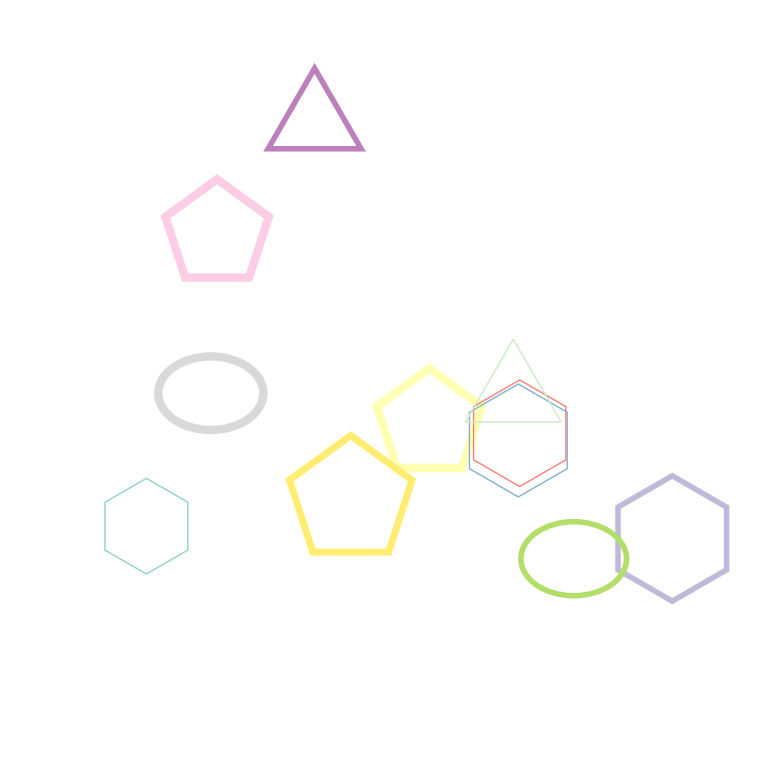[{"shape": "hexagon", "thickness": 0.5, "radius": 0.31, "center": [0.19, 0.317]}, {"shape": "pentagon", "thickness": 3, "radius": 0.36, "center": [0.558, 0.45]}, {"shape": "hexagon", "thickness": 2, "radius": 0.41, "center": [0.873, 0.301]}, {"shape": "hexagon", "thickness": 0.5, "radius": 0.35, "center": [0.675, 0.437]}, {"shape": "hexagon", "thickness": 0.5, "radius": 0.37, "center": [0.673, 0.428]}, {"shape": "oval", "thickness": 2, "radius": 0.34, "center": [0.745, 0.274]}, {"shape": "pentagon", "thickness": 3, "radius": 0.35, "center": [0.282, 0.697]}, {"shape": "oval", "thickness": 3, "radius": 0.34, "center": [0.274, 0.489]}, {"shape": "triangle", "thickness": 2, "radius": 0.35, "center": [0.409, 0.842]}, {"shape": "triangle", "thickness": 0.5, "radius": 0.36, "center": [0.667, 0.488]}, {"shape": "pentagon", "thickness": 2.5, "radius": 0.42, "center": [0.456, 0.351]}]